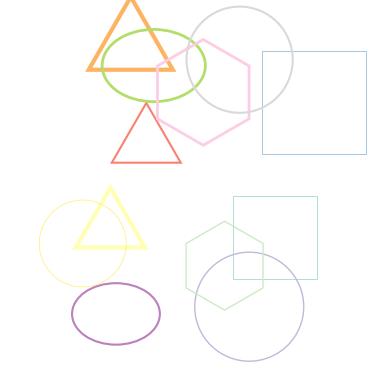[{"shape": "square", "thickness": 0.5, "radius": 0.54, "center": [0.714, 0.384]}, {"shape": "triangle", "thickness": 3, "radius": 0.52, "center": [0.287, 0.409]}, {"shape": "circle", "thickness": 1, "radius": 0.71, "center": [0.647, 0.203]}, {"shape": "triangle", "thickness": 1.5, "radius": 0.52, "center": [0.38, 0.629]}, {"shape": "square", "thickness": 0.5, "radius": 0.67, "center": [0.816, 0.735]}, {"shape": "triangle", "thickness": 3, "radius": 0.63, "center": [0.34, 0.882]}, {"shape": "oval", "thickness": 2, "radius": 0.67, "center": [0.399, 0.83]}, {"shape": "hexagon", "thickness": 2, "radius": 0.69, "center": [0.528, 0.76]}, {"shape": "circle", "thickness": 1.5, "radius": 0.69, "center": [0.622, 0.845]}, {"shape": "oval", "thickness": 1.5, "radius": 0.57, "center": [0.301, 0.185]}, {"shape": "hexagon", "thickness": 1, "radius": 0.58, "center": [0.583, 0.31]}, {"shape": "circle", "thickness": 0.5, "radius": 0.56, "center": [0.215, 0.368]}]